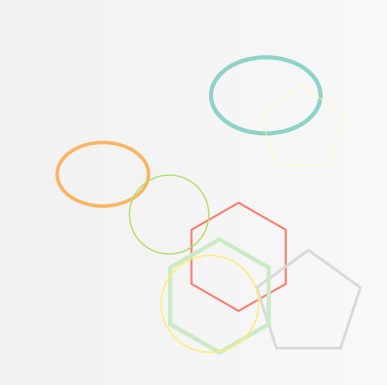[{"shape": "oval", "thickness": 3, "radius": 0.71, "center": [0.686, 0.752]}, {"shape": "pentagon", "thickness": 0.5, "radius": 0.57, "center": [0.78, 0.664]}, {"shape": "hexagon", "thickness": 1.5, "radius": 0.7, "center": [0.616, 0.333]}, {"shape": "oval", "thickness": 2.5, "radius": 0.59, "center": [0.265, 0.547]}, {"shape": "circle", "thickness": 1, "radius": 0.51, "center": [0.436, 0.443]}, {"shape": "pentagon", "thickness": 2, "radius": 0.7, "center": [0.796, 0.21]}, {"shape": "hexagon", "thickness": 3, "radius": 0.73, "center": [0.566, 0.231]}, {"shape": "circle", "thickness": 1, "radius": 0.63, "center": [0.542, 0.211]}]